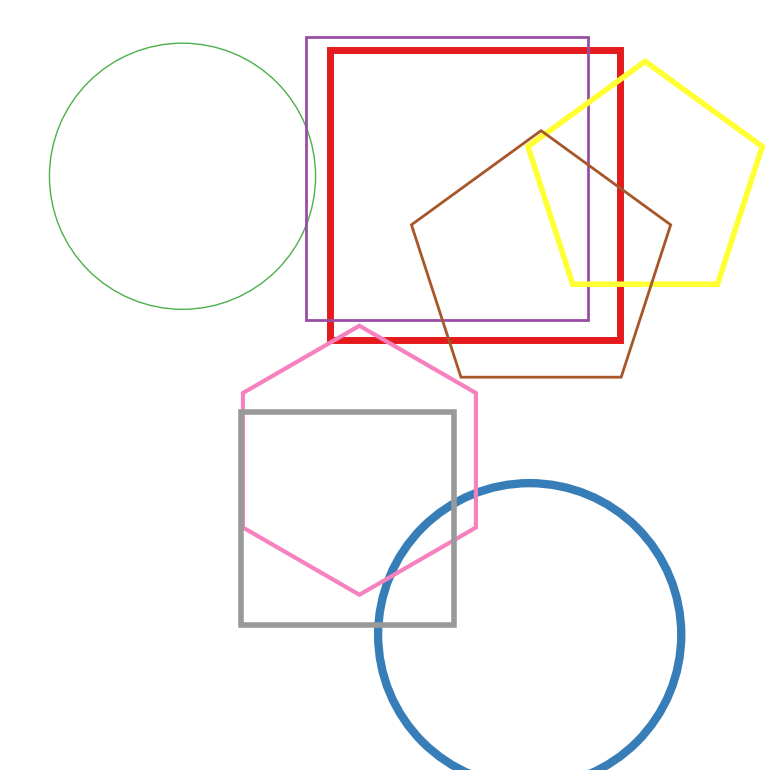[{"shape": "square", "thickness": 2.5, "radius": 0.94, "center": [0.617, 0.747]}, {"shape": "circle", "thickness": 3, "radius": 0.98, "center": [0.688, 0.176]}, {"shape": "circle", "thickness": 0.5, "radius": 0.86, "center": [0.237, 0.771]}, {"shape": "square", "thickness": 1, "radius": 0.92, "center": [0.58, 0.768]}, {"shape": "pentagon", "thickness": 2, "radius": 0.8, "center": [0.838, 0.76]}, {"shape": "pentagon", "thickness": 1, "radius": 0.88, "center": [0.703, 0.653]}, {"shape": "hexagon", "thickness": 1.5, "radius": 0.87, "center": [0.467, 0.402]}, {"shape": "square", "thickness": 2, "radius": 0.69, "center": [0.452, 0.326]}]